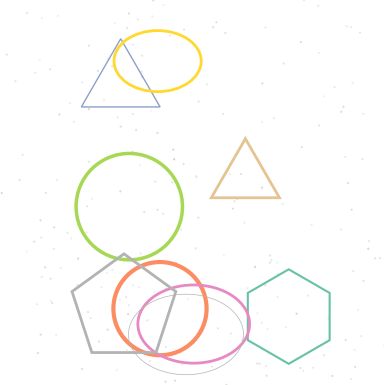[{"shape": "hexagon", "thickness": 1.5, "radius": 0.61, "center": [0.75, 0.178]}, {"shape": "circle", "thickness": 3, "radius": 0.61, "center": [0.416, 0.198]}, {"shape": "triangle", "thickness": 1, "radius": 0.59, "center": [0.314, 0.781]}, {"shape": "oval", "thickness": 2, "radius": 0.73, "center": [0.503, 0.158]}, {"shape": "circle", "thickness": 2.5, "radius": 0.69, "center": [0.336, 0.463]}, {"shape": "oval", "thickness": 2, "radius": 0.57, "center": [0.409, 0.841]}, {"shape": "triangle", "thickness": 2, "radius": 0.51, "center": [0.637, 0.537]}, {"shape": "oval", "thickness": 0.5, "radius": 0.75, "center": [0.483, 0.131]}, {"shape": "pentagon", "thickness": 2, "radius": 0.71, "center": [0.322, 0.199]}]